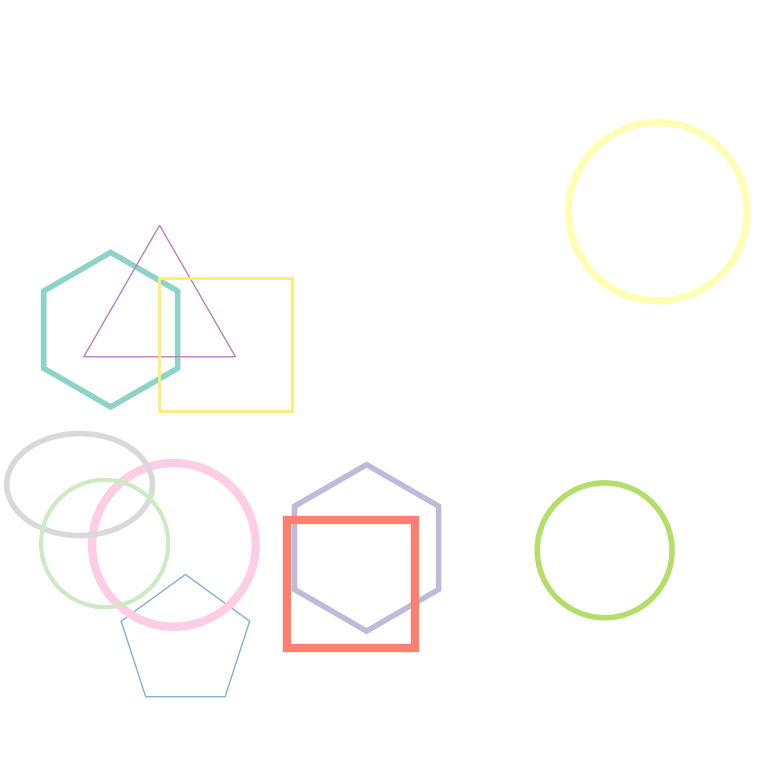[{"shape": "hexagon", "thickness": 2, "radius": 0.5, "center": [0.144, 0.572]}, {"shape": "circle", "thickness": 2.5, "radius": 0.58, "center": [0.854, 0.725]}, {"shape": "hexagon", "thickness": 2, "radius": 0.54, "center": [0.476, 0.289]}, {"shape": "square", "thickness": 3, "radius": 0.42, "center": [0.455, 0.241]}, {"shape": "pentagon", "thickness": 0.5, "radius": 0.44, "center": [0.241, 0.166]}, {"shape": "circle", "thickness": 2, "radius": 0.44, "center": [0.785, 0.285]}, {"shape": "circle", "thickness": 3, "radius": 0.53, "center": [0.226, 0.292]}, {"shape": "oval", "thickness": 2, "radius": 0.47, "center": [0.103, 0.371]}, {"shape": "triangle", "thickness": 0.5, "radius": 0.57, "center": [0.207, 0.594]}, {"shape": "circle", "thickness": 1.5, "radius": 0.41, "center": [0.136, 0.294]}, {"shape": "square", "thickness": 1, "radius": 0.43, "center": [0.293, 0.553]}]